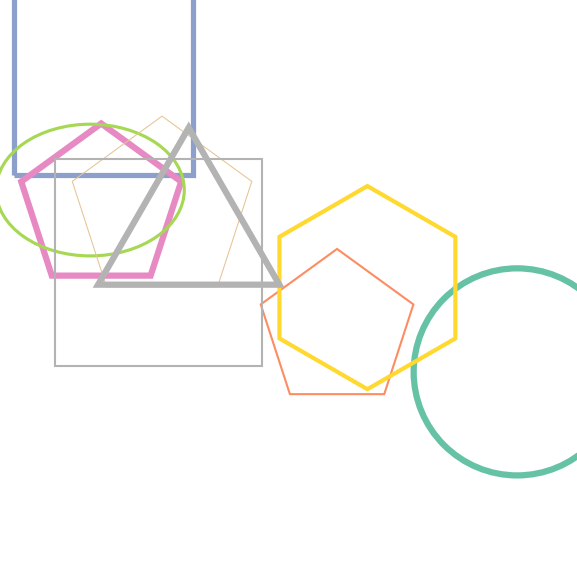[{"shape": "circle", "thickness": 3, "radius": 0.9, "center": [0.896, 0.355]}, {"shape": "pentagon", "thickness": 1, "radius": 0.69, "center": [0.584, 0.429]}, {"shape": "square", "thickness": 2.5, "radius": 0.78, "center": [0.18, 0.851]}, {"shape": "pentagon", "thickness": 3, "radius": 0.73, "center": [0.175, 0.64]}, {"shape": "oval", "thickness": 1.5, "radius": 0.81, "center": [0.156, 0.67]}, {"shape": "hexagon", "thickness": 2, "radius": 0.88, "center": [0.636, 0.501]}, {"shape": "pentagon", "thickness": 0.5, "radius": 0.82, "center": [0.281, 0.635]}, {"shape": "square", "thickness": 1, "radius": 0.89, "center": [0.275, 0.545]}, {"shape": "triangle", "thickness": 3, "radius": 0.91, "center": [0.327, 0.597]}]